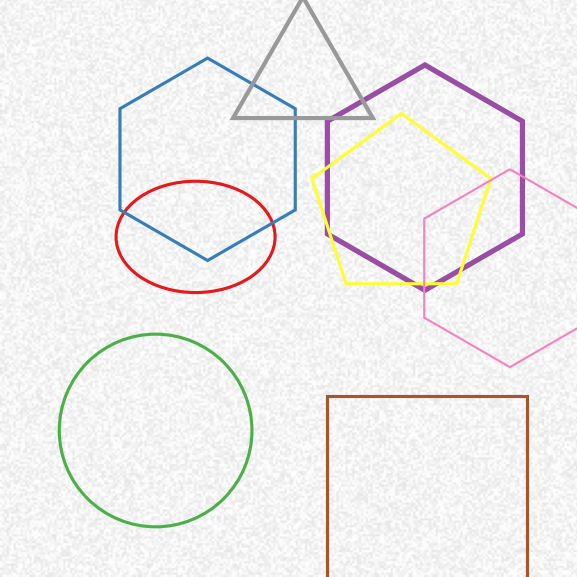[{"shape": "oval", "thickness": 1.5, "radius": 0.69, "center": [0.339, 0.589]}, {"shape": "hexagon", "thickness": 1.5, "radius": 0.88, "center": [0.36, 0.723]}, {"shape": "circle", "thickness": 1.5, "radius": 0.83, "center": [0.269, 0.254]}, {"shape": "hexagon", "thickness": 2.5, "radius": 0.98, "center": [0.736, 0.692]}, {"shape": "pentagon", "thickness": 1.5, "radius": 0.81, "center": [0.695, 0.64]}, {"shape": "square", "thickness": 1.5, "radius": 0.87, "center": [0.739, 0.14]}, {"shape": "hexagon", "thickness": 1, "radius": 0.86, "center": [0.883, 0.535]}, {"shape": "triangle", "thickness": 2, "radius": 0.7, "center": [0.525, 0.865]}]